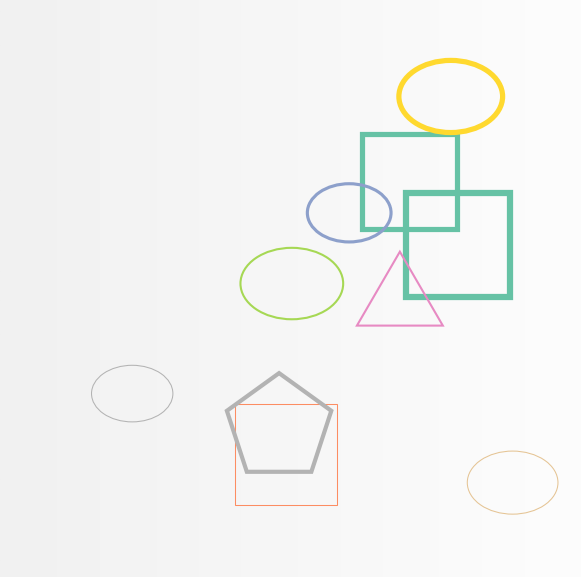[{"shape": "square", "thickness": 3, "radius": 0.45, "center": [0.789, 0.574]}, {"shape": "square", "thickness": 2.5, "radius": 0.41, "center": [0.705, 0.685]}, {"shape": "square", "thickness": 0.5, "radius": 0.44, "center": [0.492, 0.212]}, {"shape": "oval", "thickness": 1.5, "radius": 0.36, "center": [0.601, 0.631]}, {"shape": "triangle", "thickness": 1, "radius": 0.43, "center": [0.688, 0.478]}, {"shape": "oval", "thickness": 1, "radius": 0.44, "center": [0.502, 0.508]}, {"shape": "oval", "thickness": 2.5, "radius": 0.45, "center": [0.775, 0.832]}, {"shape": "oval", "thickness": 0.5, "radius": 0.39, "center": [0.882, 0.163]}, {"shape": "oval", "thickness": 0.5, "radius": 0.35, "center": [0.227, 0.318]}, {"shape": "pentagon", "thickness": 2, "radius": 0.47, "center": [0.48, 0.259]}]